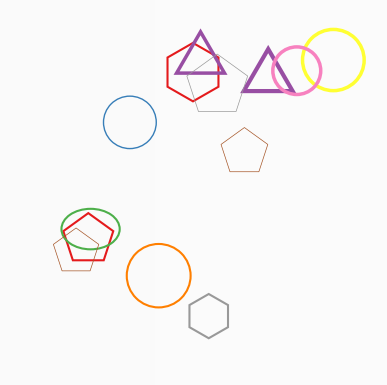[{"shape": "hexagon", "thickness": 1.5, "radius": 0.38, "center": [0.498, 0.813]}, {"shape": "pentagon", "thickness": 1.5, "radius": 0.34, "center": [0.228, 0.379]}, {"shape": "circle", "thickness": 1, "radius": 0.34, "center": [0.335, 0.682]}, {"shape": "oval", "thickness": 1.5, "radius": 0.38, "center": [0.234, 0.405]}, {"shape": "triangle", "thickness": 3, "radius": 0.36, "center": [0.692, 0.8]}, {"shape": "triangle", "thickness": 2.5, "radius": 0.36, "center": [0.518, 0.846]}, {"shape": "circle", "thickness": 1.5, "radius": 0.41, "center": [0.41, 0.284]}, {"shape": "circle", "thickness": 2.5, "radius": 0.4, "center": [0.86, 0.844]}, {"shape": "pentagon", "thickness": 0.5, "radius": 0.32, "center": [0.631, 0.605]}, {"shape": "pentagon", "thickness": 0.5, "radius": 0.31, "center": [0.196, 0.346]}, {"shape": "circle", "thickness": 2.5, "radius": 0.31, "center": [0.766, 0.816]}, {"shape": "hexagon", "thickness": 1.5, "radius": 0.29, "center": [0.539, 0.179]}, {"shape": "pentagon", "thickness": 0.5, "radius": 0.41, "center": [0.561, 0.777]}]